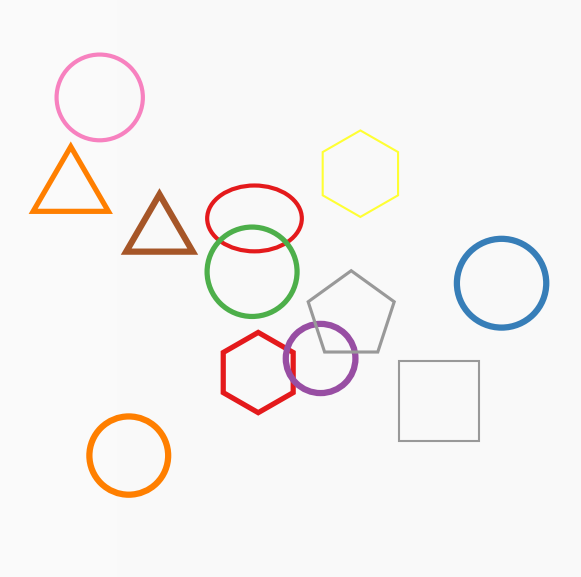[{"shape": "oval", "thickness": 2, "radius": 0.41, "center": [0.438, 0.621]}, {"shape": "hexagon", "thickness": 2.5, "radius": 0.35, "center": [0.444, 0.354]}, {"shape": "circle", "thickness": 3, "radius": 0.38, "center": [0.863, 0.509]}, {"shape": "circle", "thickness": 2.5, "radius": 0.39, "center": [0.434, 0.529]}, {"shape": "circle", "thickness": 3, "radius": 0.3, "center": [0.552, 0.378]}, {"shape": "circle", "thickness": 3, "radius": 0.34, "center": [0.222, 0.21]}, {"shape": "triangle", "thickness": 2.5, "radius": 0.37, "center": [0.122, 0.671]}, {"shape": "hexagon", "thickness": 1, "radius": 0.37, "center": [0.62, 0.698]}, {"shape": "triangle", "thickness": 3, "radius": 0.33, "center": [0.274, 0.596]}, {"shape": "circle", "thickness": 2, "radius": 0.37, "center": [0.172, 0.83]}, {"shape": "square", "thickness": 1, "radius": 0.35, "center": [0.755, 0.305]}, {"shape": "pentagon", "thickness": 1.5, "radius": 0.39, "center": [0.604, 0.453]}]